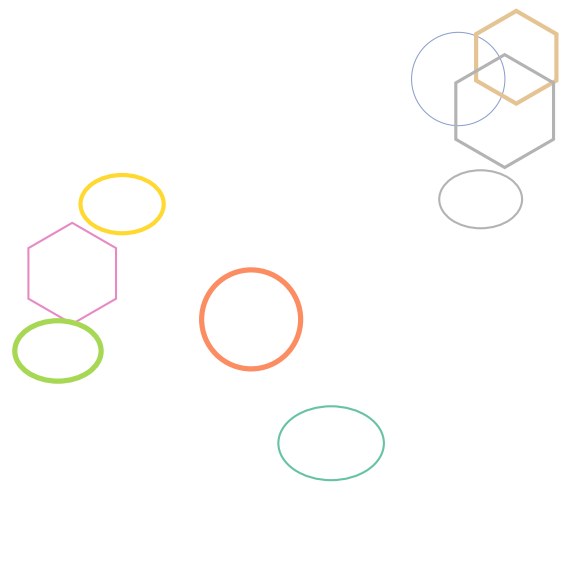[{"shape": "oval", "thickness": 1, "radius": 0.46, "center": [0.573, 0.232]}, {"shape": "circle", "thickness": 2.5, "radius": 0.43, "center": [0.435, 0.446]}, {"shape": "circle", "thickness": 0.5, "radius": 0.4, "center": [0.793, 0.862]}, {"shape": "hexagon", "thickness": 1, "radius": 0.44, "center": [0.125, 0.526]}, {"shape": "oval", "thickness": 2.5, "radius": 0.37, "center": [0.1, 0.391]}, {"shape": "oval", "thickness": 2, "radius": 0.36, "center": [0.211, 0.646]}, {"shape": "hexagon", "thickness": 2, "radius": 0.4, "center": [0.894, 0.9]}, {"shape": "hexagon", "thickness": 1.5, "radius": 0.49, "center": [0.874, 0.807]}, {"shape": "oval", "thickness": 1, "radius": 0.36, "center": [0.832, 0.654]}]